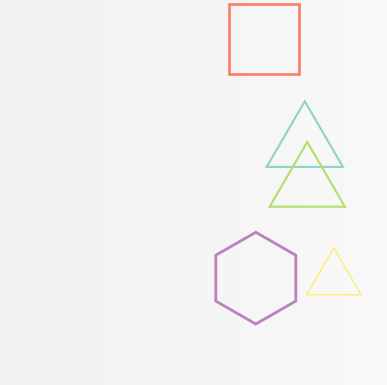[{"shape": "triangle", "thickness": 1.5, "radius": 0.57, "center": [0.787, 0.623]}, {"shape": "square", "thickness": 2, "radius": 0.45, "center": [0.681, 0.899]}, {"shape": "triangle", "thickness": 1.5, "radius": 0.56, "center": [0.793, 0.519]}, {"shape": "hexagon", "thickness": 2, "radius": 0.6, "center": [0.66, 0.278]}, {"shape": "triangle", "thickness": 1, "radius": 0.41, "center": [0.862, 0.275]}]